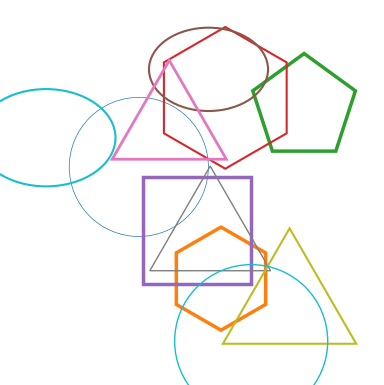[{"shape": "circle", "thickness": 0.5, "radius": 0.9, "center": [0.361, 0.566]}, {"shape": "hexagon", "thickness": 2.5, "radius": 0.67, "center": [0.574, 0.276]}, {"shape": "pentagon", "thickness": 2.5, "radius": 0.7, "center": [0.79, 0.721]}, {"shape": "hexagon", "thickness": 1.5, "radius": 0.92, "center": [0.585, 0.746]}, {"shape": "square", "thickness": 2.5, "radius": 0.7, "center": [0.511, 0.402]}, {"shape": "oval", "thickness": 1.5, "radius": 0.77, "center": [0.542, 0.82]}, {"shape": "triangle", "thickness": 2, "radius": 0.86, "center": [0.44, 0.672]}, {"shape": "triangle", "thickness": 1, "radius": 0.91, "center": [0.546, 0.387]}, {"shape": "triangle", "thickness": 1.5, "radius": 1.0, "center": [0.752, 0.207]}, {"shape": "circle", "thickness": 1, "radius": 0.99, "center": [0.652, 0.114]}, {"shape": "oval", "thickness": 1.5, "radius": 0.9, "center": [0.12, 0.642]}]